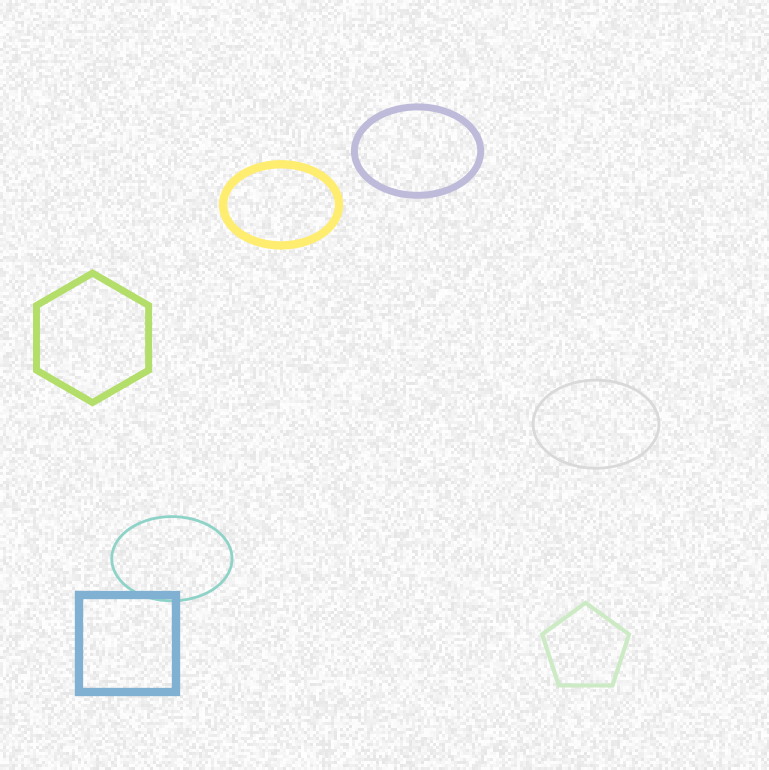[{"shape": "oval", "thickness": 1, "radius": 0.39, "center": [0.223, 0.274]}, {"shape": "oval", "thickness": 2.5, "radius": 0.41, "center": [0.542, 0.804]}, {"shape": "square", "thickness": 3, "radius": 0.32, "center": [0.165, 0.164]}, {"shape": "hexagon", "thickness": 2.5, "radius": 0.42, "center": [0.12, 0.561]}, {"shape": "oval", "thickness": 1, "radius": 0.41, "center": [0.774, 0.449]}, {"shape": "pentagon", "thickness": 1.5, "radius": 0.3, "center": [0.761, 0.158]}, {"shape": "oval", "thickness": 3, "radius": 0.38, "center": [0.365, 0.734]}]